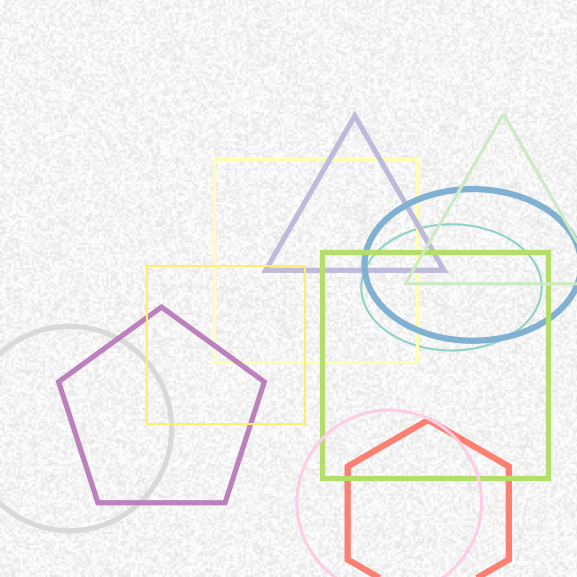[{"shape": "oval", "thickness": 1, "radius": 0.78, "center": [0.782, 0.501]}, {"shape": "square", "thickness": 1.5, "radius": 0.88, "center": [0.546, 0.548]}, {"shape": "triangle", "thickness": 2.5, "radius": 0.89, "center": [0.614, 0.62]}, {"shape": "hexagon", "thickness": 3, "radius": 0.81, "center": [0.742, 0.111]}, {"shape": "oval", "thickness": 3, "radius": 0.94, "center": [0.819, 0.54]}, {"shape": "square", "thickness": 2.5, "radius": 0.98, "center": [0.754, 0.367]}, {"shape": "circle", "thickness": 1.5, "radius": 0.8, "center": [0.674, 0.129]}, {"shape": "circle", "thickness": 2.5, "radius": 0.89, "center": [0.12, 0.257]}, {"shape": "pentagon", "thickness": 2.5, "radius": 0.94, "center": [0.28, 0.28]}, {"shape": "triangle", "thickness": 1.5, "radius": 0.98, "center": [0.872, 0.606]}, {"shape": "square", "thickness": 1, "radius": 0.68, "center": [0.392, 0.401]}]